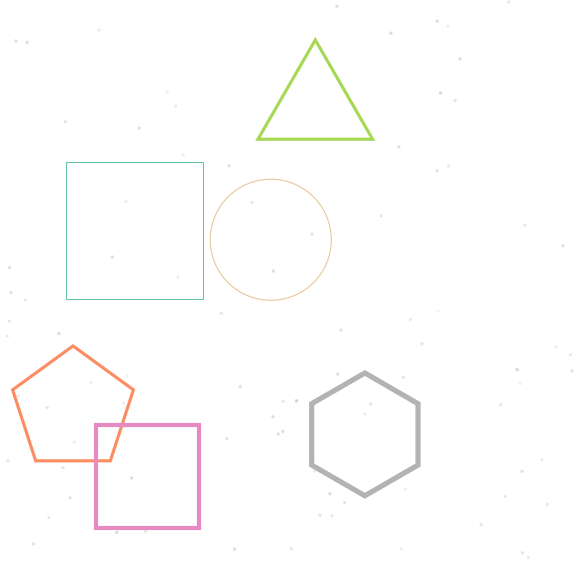[{"shape": "square", "thickness": 0.5, "radius": 0.59, "center": [0.233, 0.601]}, {"shape": "pentagon", "thickness": 1.5, "radius": 0.55, "center": [0.126, 0.29]}, {"shape": "square", "thickness": 2, "radius": 0.44, "center": [0.255, 0.173]}, {"shape": "triangle", "thickness": 1.5, "radius": 0.57, "center": [0.546, 0.815]}, {"shape": "circle", "thickness": 0.5, "radius": 0.52, "center": [0.469, 0.584]}, {"shape": "hexagon", "thickness": 2.5, "radius": 0.53, "center": [0.632, 0.247]}]